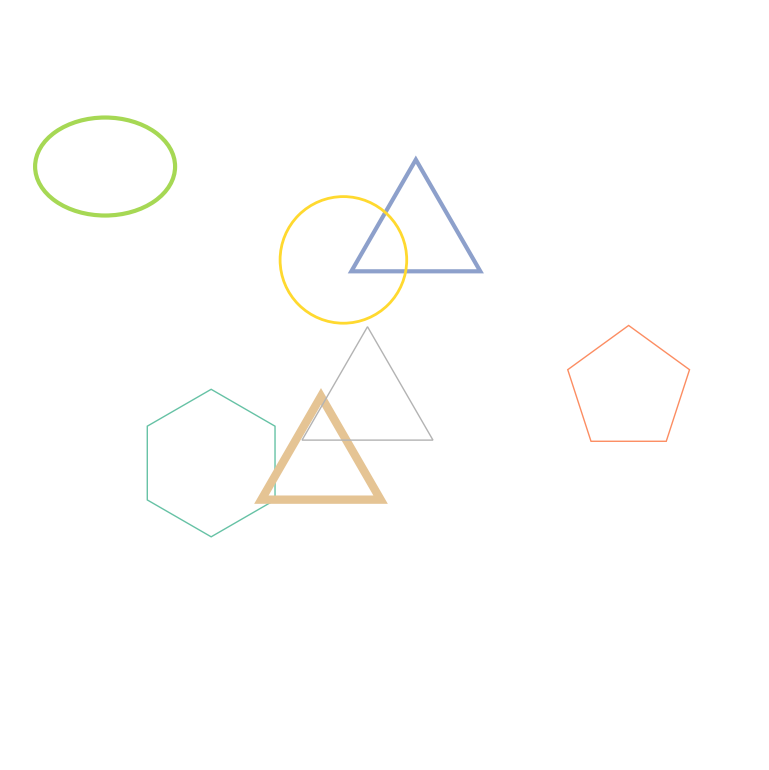[{"shape": "hexagon", "thickness": 0.5, "radius": 0.48, "center": [0.274, 0.399]}, {"shape": "pentagon", "thickness": 0.5, "radius": 0.42, "center": [0.816, 0.494]}, {"shape": "triangle", "thickness": 1.5, "radius": 0.48, "center": [0.54, 0.696]}, {"shape": "oval", "thickness": 1.5, "radius": 0.45, "center": [0.136, 0.784]}, {"shape": "circle", "thickness": 1, "radius": 0.41, "center": [0.446, 0.662]}, {"shape": "triangle", "thickness": 3, "radius": 0.45, "center": [0.417, 0.396]}, {"shape": "triangle", "thickness": 0.5, "radius": 0.49, "center": [0.477, 0.478]}]